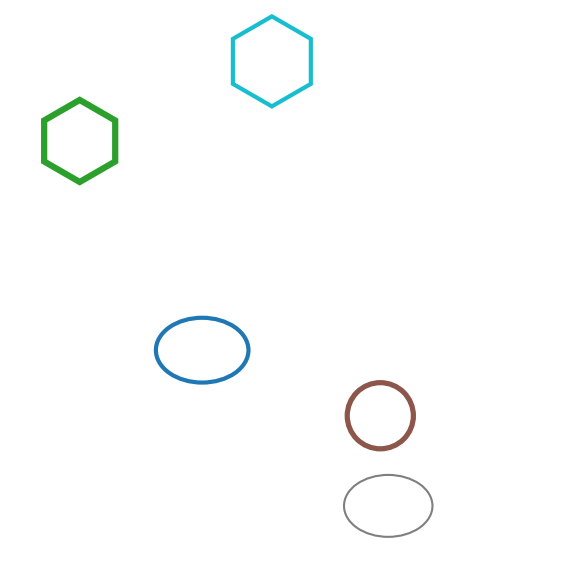[{"shape": "oval", "thickness": 2, "radius": 0.4, "center": [0.35, 0.393]}, {"shape": "hexagon", "thickness": 3, "radius": 0.36, "center": [0.138, 0.755]}, {"shape": "circle", "thickness": 2.5, "radius": 0.29, "center": [0.659, 0.279]}, {"shape": "oval", "thickness": 1, "radius": 0.38, "center": [0.672, 0.123]}, {"shape": "hexagon", "thickness": 2, "radius": 0.39, "center": [0.471, 0.893]}]